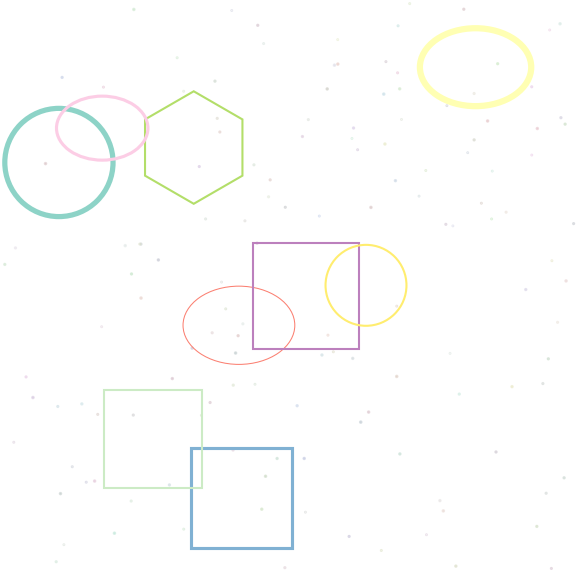[{"shape": "circle", "thickness": 2.5, "radius": 0.47, "center": [0.102, 0.718]}, {"shape": "oval", "thickness": 3, "radius": 0.48, "center": [0.823, 0.883]}, {"shape": "oval", "thickness": 0.5, "radius": 0.48, "center": [0.414, 0.436]}, {"shape": "square", "thickness": 1.5, "radius": 0.44, "center": [0.418, 0.137]}, {"shape": "hexagon", "thickness": 1, "radius": 0.49, "center": [0.335, 0.744]}, {"shape": "oval", "thickness": 1.5, "radius": 0.4, "center": [0.177, 0.777]}, {"shape": "square", "thickness": 1, "radius": 0.46, "center": [0.53, 0.486]}, {"shape": "square", "thickness": 1, "radius": 0.42, "center": [0.265, 0.239]}, {"shape": "circle", "thickness": 1, "radius": 0.35, "center": [0.634, 0.505]}]